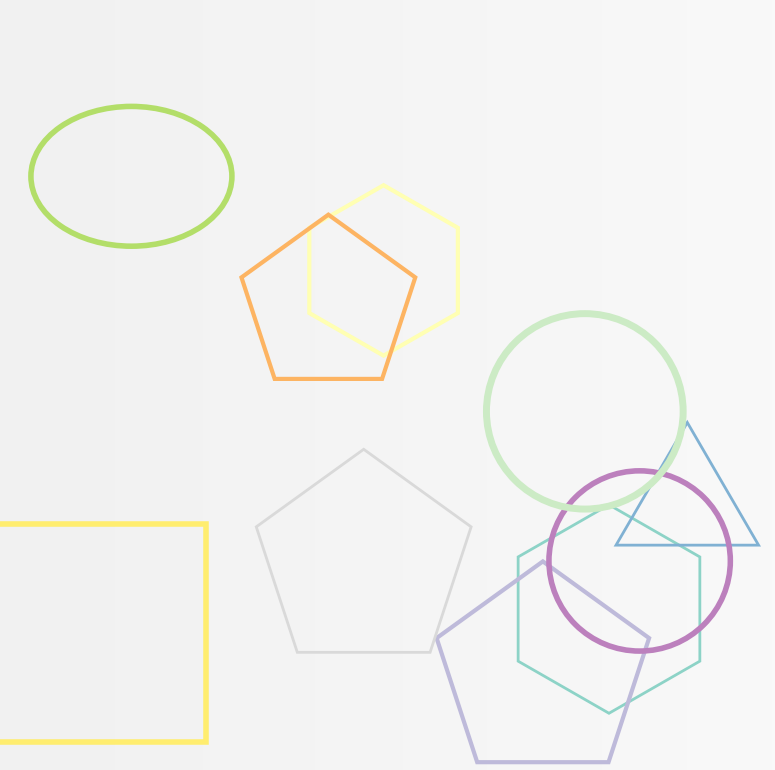[{"shape": "hexagon", "thickness": 1, "radius": 0.68, "center": [0.786, 0.209]}, {"shape": "hexagon", "thickness": 1.5, "radius": 0.55, "center": [0.495, 0.649]}, {"shape": "pentagon", "thickness": 1.5, "radius": 0.72, "center": [0.7, 0.127]}, {"shape": "triangle", "thickness": 1, "radius": 0.53, "center": [0.887, 0.345]}, {"shape": "pentagon", "thickness": 1.5, "radius": 0.59, "center": [0.424, 0.603]}, {"shape": "oval", "thickness": 2, "radius": 0.65, "center": [0.17, 0.771]}, {"shape": "pentagon", "thickness": 1, "radius": 0.73, "center": [0.469, 0.271]}, {"shape": "circle", "thickness": 2, "radius": 0.59, "center": [0.825, 0.271]}, {"shape": "circle", "thickness": 2.5, "radius": 0.63, "center": [0.755, 0.466]}, {"shape": "square", "thickness": 2, "radius": 0.71, "center": [0.124, 0.178]}]